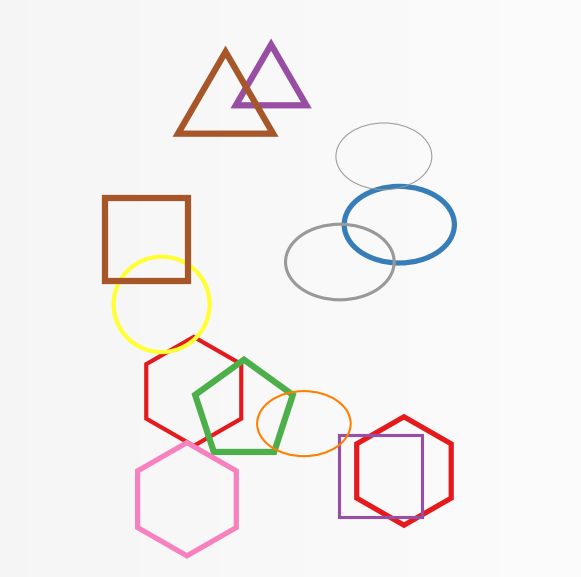[{"shape": "hexagon", "thickness": 2, "radius": 0.47, "center": [0.333, 0.321]}, {"shape": "hexagon", "thickness": 2.5, "radius": 0.47, "center": [0.695, 0.184]}, {"shape": "oval", "thickness": 2.5, "radius": 0.47, "center": [0.687, 0.61]}, {"shape": "pentagon", "thickness": 3, "radius": 0.44, "center": [0.42, 0.288]}, {"shape": "square", "thickness": 1.5, "radius": 0.36, "center": [0.655, 0.175]}, {"shape": "triangle", "thickness": 3, "radius": 0.35, "center": [0.466, 0.852]}, {"shape": "oval", "thickness": 1, "radius": 0.4, "center": [0.523, 0.266]}, {"shape": "circle", "thickness": 2, "radius": 0.41, "center": [0.278, 0.472]}, {"shape": "square", "thickness": 3, "radius": 0.36, "center": [0.252, 0.585]}, {"shape": "triangle", "thickness": 3, "radius": 0.47, "center": [0.388, 0.815]}, {"shape": "hexagon", "thickness": 2.5, "radius": 0.49, "center": [0.322, 0.135]}, {"shape": "oval", "thickness": 1.5, "radius": 0.47, "center": [0.585, 0.545]}, {"shape": "oval", "thickness": 0.5, "radius": 0.41, "center": [0.66, 0.728]}]